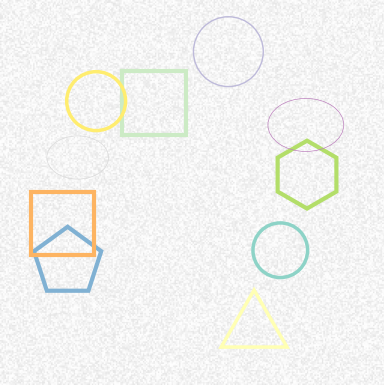[{"shape": "circle", "thickness": 2.5, "radius": 0.35, "center": [0.728, 0.35]}, {"shape": "triangle", "thickness": 2.5, "radius": 0.49, "center": [0.66, 0.148]}, {"shape": "circle", "thickness": 1, "radius": 0.45, "center": [0.593, 0.866]}, {"shape": "pentagon", "thickness": 3, "radius": 0.46, "center": [0.176, 0.319]}, {"shape": "square", "thickness": 3, "radius": 0.41, "center": [0.162, 0.42]}, {"shape": "hexagon", "thickness": 3, "radius": 0.44, "center": [0.797, 0.546]}, {"shape": "oval", "thickness": 0.5, "radius": 0.4, "center": [0.202, 0.591]}, {"shape": "oval", "thickness": 0.5, "radius": 0.49, "center": [0.794, 0.675]}, {"shape": "square", "thickness": 3, "radius": 0.42, "center": [0.4, 0.733]}, {"shape": "circle", "thickness": 2.5, "radius": 0.38, "center": [0.25, 0.737]}]